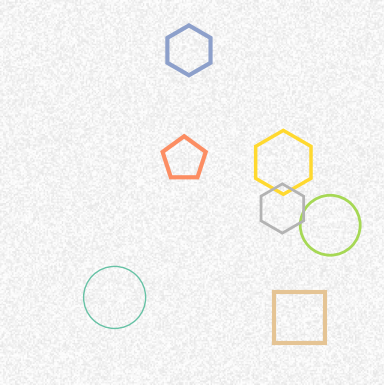[{"shape": "circle", "thickness": 1, "radius": 0.4, "center": [0.298, 0.227]}, {"shape": "pentagon", "thickness": 3, "radius": 0.29, "center": [0.478, 0.587]}, {"shape": "hexagon", "thickness": 3, "radius": 0.32, "center": [0.491, 0.869]}, {"shape": "circle", "thickness": 2, "radius": 0.39, "center": [0.858, 0.415]}, {"shape": "hexagon", "thickness": 2.5, "radius": 0.42, "center": [0.736, 0.578]}, {"shape": "square", "thickness": 3, "radius": 0.33, "center": [0.778, 0.175]}, {"shape": "hexagon", "thickness": 2, "radius": 0.32, "center": [0.733, 0.458]}]